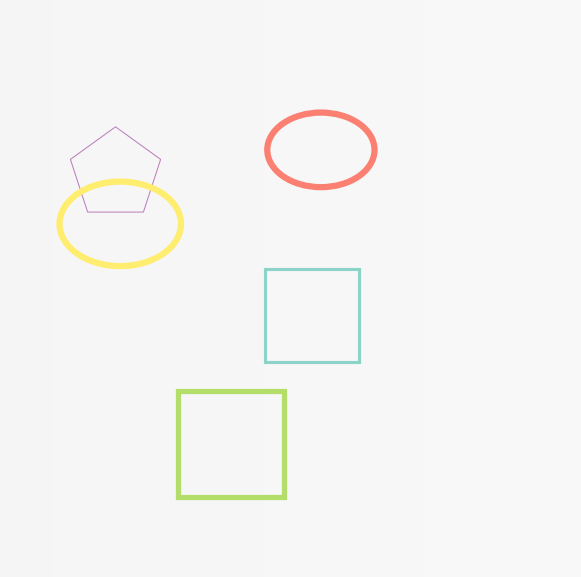[{"shape": "square", "thickness": 1.5, "radius": 0.4, "center": [0.536, 0.453]}, {"shape": "oval", "thickness": 3, "radius": 0.46, "center": [0.552, 0.74]}, {"shape": "square", "thickness": 2.5, "radius": 0.46, "center": [0.398, 0.231]}, {"shape": "pentagon", "thickness": 0.5, "radius": 0.41, "center": [0.199, 0.698]}, {"shape": "oval", "thickness": 3, "radius": 0.52, "center": [0.207, 0.611]}]